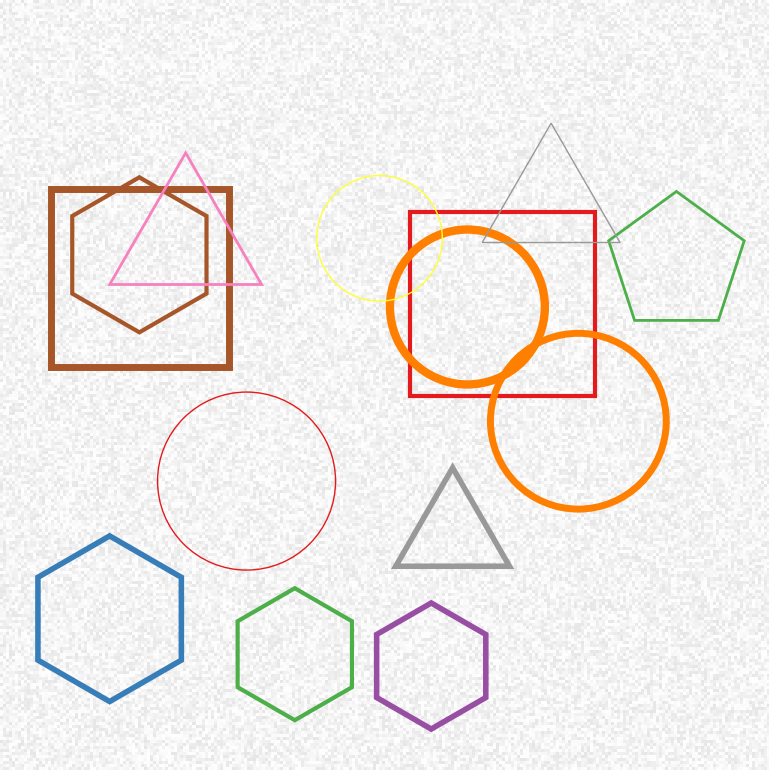[{"shape": "circle", "thickness": 0.5, "radius": 0.58, "center": [0.32, 0.375]}, {"shape": "square", "thickness": 1.5, "radius": 0.6, "center": [0.653, 0.605]}, {"shape": "hexagon", "thickness": 2, "radius": 0.54, "center": [0.142, 0.196]}, {"shape": "pentagon", "thickness": 1, "radius": 0.46, "center": [0.879, 0.659]}, {"shape": "hexagon", "thickness": 1.5, "radius": 0.43, "center": [0.383, 0.15]}, {"shape": "hexagon", "thickness": 2, "radius": 0.41, "center": [0.56, 0.135]}, {"shape": "circle", "thickness": 2.5, "radius": 0.57, "center": [0.751, 0.453]}, {"shape": "circle", "thickness": 3, "radius": 0.5, "center": [0.607, 0.601]}, {"shape": "circle", "thickness": 0.5, "radius": 0.41, "center": [0.493, 0.691]}, {"shape": "square", "thickness": 2.5, "radius": 0.58, "center": [0.181, 0.639]}, {"shape": "hexagon", "thickness": 1.5, "radius": 0.5, "center": [0.181, 0.669]}, {"shape": "triangle", "thickness": 1, "radius": 0.57, "center": [0.241, 0.687]}, {"shape": "triangle", "thickness": 2, "radius": 0.43, "center": [0.588, 0.307]}, {"shape": "triangle", "thickness": 0.5, "radius": 0.52, "center": [0.716, 0.737]}]